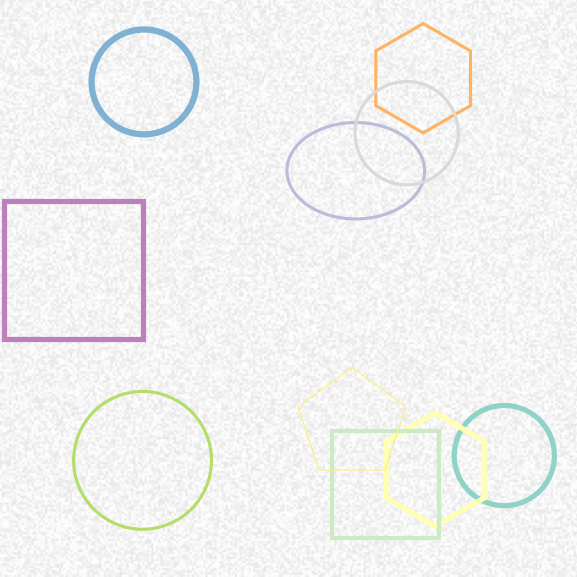[{"shape": "circle", "thickness": 2.5, "radius": 0.43, "center": [0.873, 0.21]}, {"shape": "hexagon", "thickness": 2.5, "radius": 0.49, "center": [0.754, 0.186]}, {"shape": "oval", "thickness": 1.5, "radius": 0.6, "center": [0.616, 0.703]}, {"shape": "circle", "thickness": 3, "radius": 0.45, "center": [0.249, 0.857]}, {"shape": "hexagon", "thickness": 1.5, "radius": 0.47, "center": [0.733, 0.864]}, {"shape": "circle", "thickness": 1.5, "radius": 0.6, "center": [0.247, 0.202]}, {"shape": "circle", "thickness": 1.5, "radius": 0.45, "center": [0.704, 0.769]}, {"shape": "square", "thickness": 2.5, "radius": 0.6, "center": [0.127, 0.531]}, {"shape": "square", "thickness": 2, "radius": 0.46, "center": [0.667, 0.16]}, {"shape": "pentagon", "thickness": 0.5, "radius": 0.49, "center": [0.61, 0.265]}]